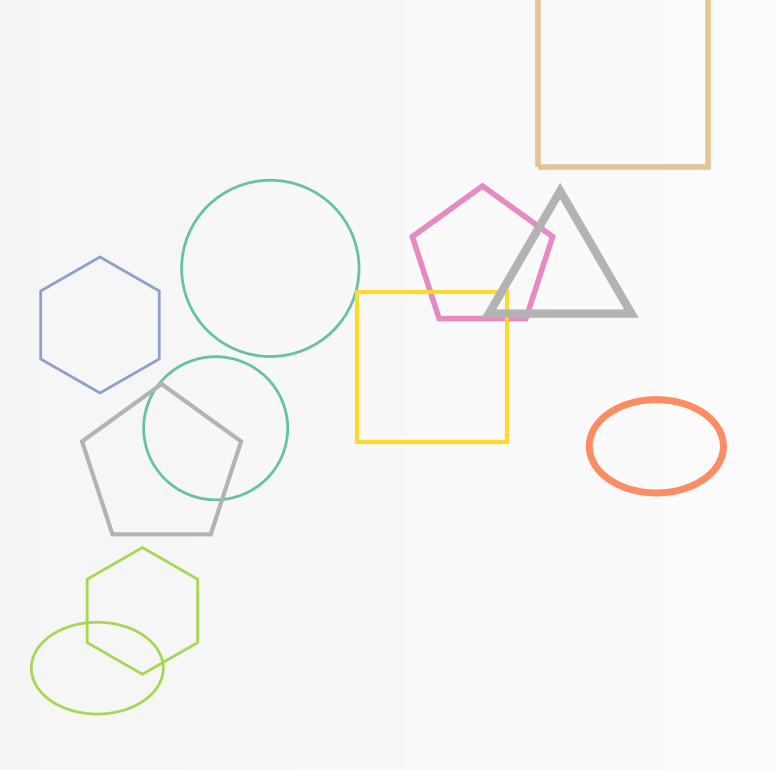[{"shape": "circle", "thickness": 1, "radius": 0.57, "center": [0.349, 0.651]}, {"shape": "circle", "thickness": 1, "radius": 0.46, "center": [0.278, 0.444]}, {"shape": "oval", "thickness": 2.5, "radius": 0.43, "center": [0.847, 0.42]}, {"shape": "hexagon", "thickness": 1, "radius": 0.44, "center": [0.129, 0.578]}, {"shape": "pentagon", "thickness": 2, "radius": 0.48, "center": [0.623, 0.663]}, {"shape": "hexagon", "thickness": 1, "radius": 0.41, "center": [0.184, 0.207]}, {"shape": "oval", "thickness": 1, "radius": 0.43, "center": [0.126, 0.132]}, {"shape": "square", "thickness": 1.5, "radius": 0.49, "center": [0.557, 0.523]}, {"shape": "square", "thickness": 2, "radius": 0.55, "center": [0.804, 0.893]}, {"shape": "triangle", "thickness": 3, "radius": 0.53, "center": [0.723, 0.646]}, {"shape": "pentagon", "thickness": 1.5, "radius": 0.54, "center": [0.208, 0.393]}]